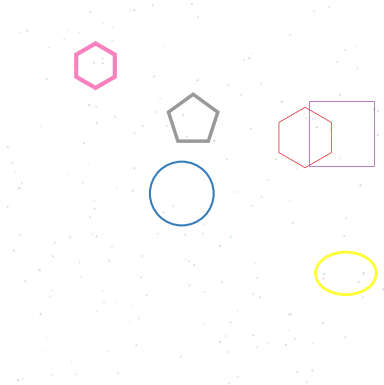[{"shape": "hexagon", "thickness": 0.5, "radius": 0.39, "center": [0.793, 0.643]}, {"shape": "circle", "thickness": 1.5, "radius": 0.41, "center": [0.472, 0.497]}, {"shape": "square", "thickness": 0.5, "radius": 0.42, "center": [0.887, 0.653]}, {"shape": "oval", "thickness": 2, "radius": 0.39, "center": [0.898, 0.29]}, {"shape": "hexagon", "thickness": 3, "radius": 0.29, "center": [0.248, 0.829]}, {"shape": "pentagon", "thickness": 2.5, "radius": 0.34, "center": [0.502, 0.688]}]